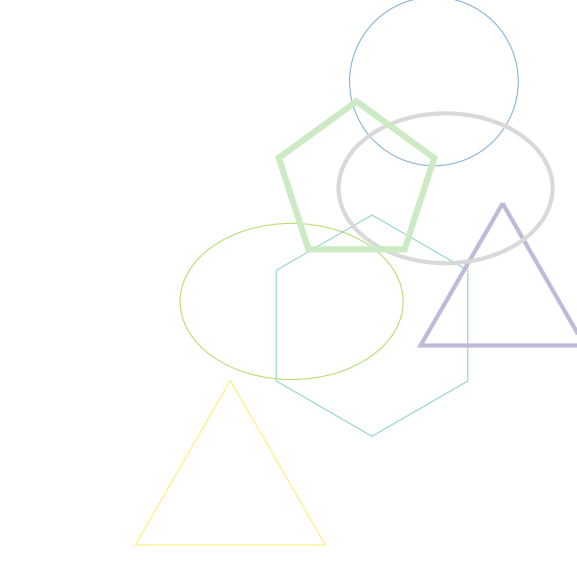[{"shape": "hexagon", "thickness": 0.5, "radius": 0.96, "center": [0.644, 0.435]}, {"shape": "triangle", "thickness": 2, "radius": 0.82, "center": [0.87, 0.483]}, {"shape": "circle", "thickness": 0.5, "radius": 0.73, "center": [0.751, 0.858]}, {"shape": "oval", "thickness": 0.5, "radius": 0.97, "center": [0.505, 0.477]}, {"shape": "oval", "thickness": 2, "radius": 0.93, "center": [0.772, 0.673]}, {"shape": "pentagon", "thickness": 3, "radius": 0.71, "center": [0.617, 0.682]}, {"shape": "triangle", "thickness": 0.5, "radius": 0.95, "center": [0.399, 0.15]}]